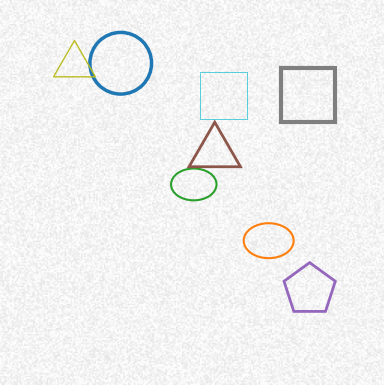[{"shape": "circle", "thickness": 2.5, "radius": 0.4, "center": [0.314, 0.836]}, {"shape": "oval", "thickness": 1.5, "radius": 0.32, "center": [0.698, 0.375]}, {"shape": "oval", "thickness": 1.5, "radius": 0.3, "center": [0.503, 0.521]}, {"shape": "pentagon", "thickness": 2, "radius": 0.35, "center": [0.804, 0.248]}, {"shape": "triangle", "thickness": 2, "radius": 0.39, "center": [0.558, 0.605]}, {"shape": "square", "thickness": 3, "radius": 0.35, "center": [0.8, 0.753]}, {"shape": "triangle", "thickness": 1, "radius": 0.31, "center": [0.193, 0.832]}, {"shape": "square", "thickness": 0.5, "radius": 0.3, "center": [0.579, 0.752]}]